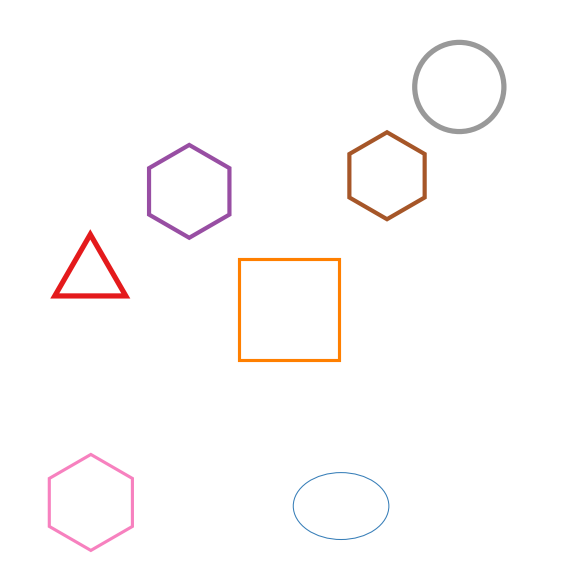[{"shape": "triangle", "thickness": 2.5, "radius": 0.36, "center": [0.156, 0.522]}, {"shape": "oval", "thickness": 0.5, "radius": 0.41, "center": [0.591, 0.123]}, {"shape": "hexagon", "thickness": 2, "radius": 0.4, "center": [0.328, 0.668]}, {"shape": "square", "thickness": 1.5, "radius": 0.44, "center": [0.5, 0.463]}, {"shape": "hexagon", "thickness": 2, "radius": 0.38, "center": [0.67, 0.695]}, {"shape": "hexagon", "thickness": 1.5, "radius": 0.42, "center": [0.157, 0.129]}, {"shape": "circle", "thickness": 2.5, "radius": 0.39, "center": [0.795, 0.849]}]